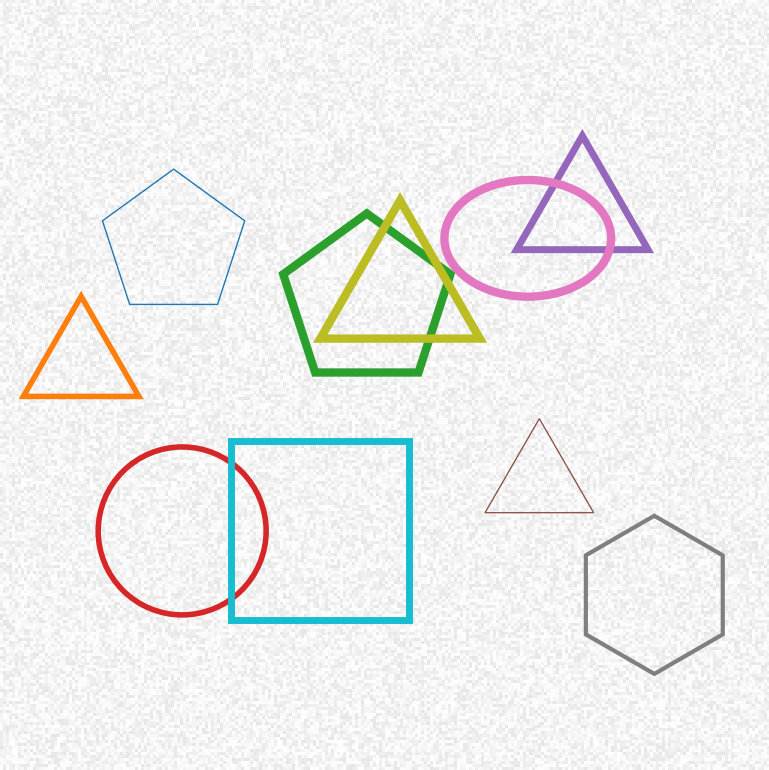[{"shape": "pentagon", "thickness": 0.5, "radius": 0.49, "center": [0.225, 0.683]}, {"shape": "triangle", "thickness": 2, "radius": 0.43, "center": [0.105, 0.529]}, {"shape": "pentagon", "thickness": 3, "radius": 0.57, "center": [0.476, 0.609]}, {"shape": "circle", "thickness": 2, "radius": 0.55, "center": [0.237, 0.31]}, {"shape": "triangle", "thickness": 2.5, "radius": 0.49, "center": [0.756, 0.725]}, {"shape": "triangle", "thickness": 0.5, "radius": 0.41, "center": [0.7, 0.375]}, {"shape": "oval", "thickness": 3, "radius": 0.54, "center": [0.685, 0.69]}, {"shape": "hexagon", "thickness": 1.5, "radius": 0.51, "center": [0.85, 0.227]}, {"shape": "triangle", "thickness": 3, "radius": 0.6, "center": [0.52, 0.62]}, {"shape": "square", "thickness": 2.5, "radius": 0.58, "center": [0.416, 0.311]}]